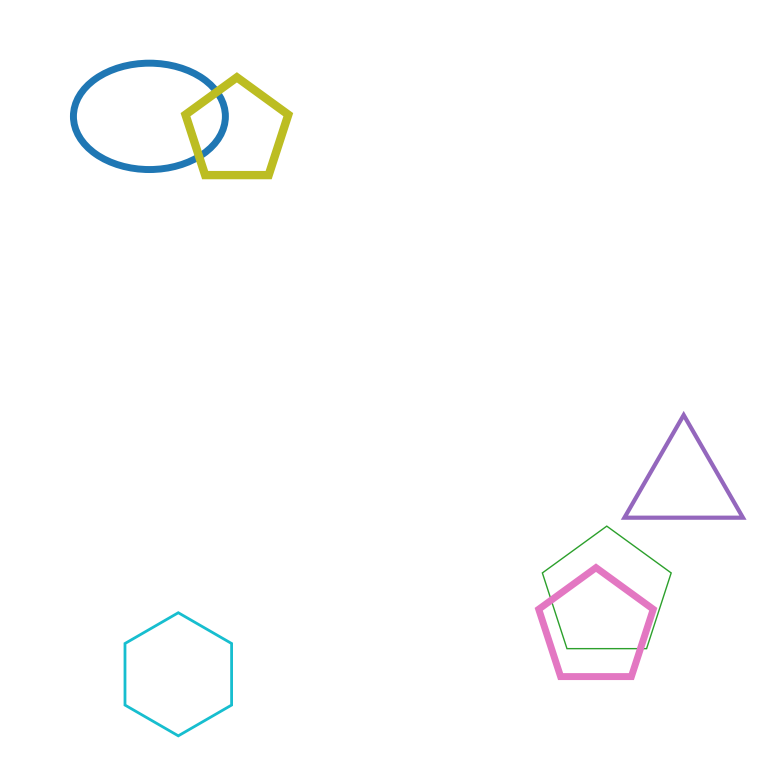[{"shape": "oval", "thickness": 2.5, "radius": 0.49, "center": [0.194, 0.849]}, {"shape": "pentagon", "thickness": 0.5, "radius": 0.44, "center": [0.788, 0.229]}, {"shape": "triangle", "thickness": 1.5, "radius": 0.44, "center": [0.888, 0.372]}, {"shape": "pentagon", "thickness": 2.5, "radius": 0.39, "center": [0.774, 0.185]}, {"shape": "pentagon", "thickness": 3, "radius": 0.35, "center": [0.308, 0.829]}, {"shape": "hexagon", "thickness": 1, "radius": 0.4, "center": [0.232, 0.124]}]